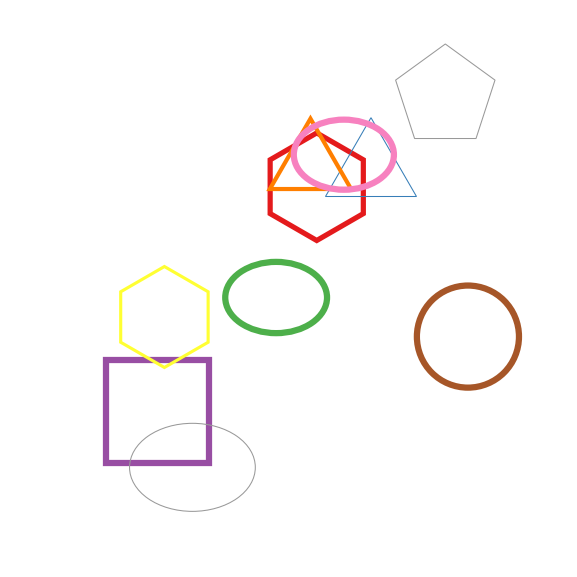[{"shape": "hexagon", "thickness": 2.5, "radius": 0.47, "center": [0.548, 0.676]}, {"shape": "triangle", "thickness": 0.5, "radius": 0.45, "center": [0.642, 0.704]}, {"shape": "oval", "thickness": 3, "radius": 0.44, "center": [0.478, 0.484]}, {"shape": "square", "thickness": 3, "radius": 0.44, "center": [0.273, 0.287]}, {"shape": "triangle", "thickness": 2, "radius": 0.41, "center": [0.538, 0.712]}, {"shape": "hexagon", "thickness": 1.5, "radius": 0.44, "center": [0.285, 0.45]}, {"shape": "circle", "thickness": 3, "radius": 0.44, "center": [0.81, 0.416]}, {"shape": "oval", "thickness": 3, "radius": 0.43, "center": [0.595, 0.731]}, {"shape": "pentagon", "thickness": 0.5, "radius": 0.45, "center": [0.771, 0.832]}, {"shape": "oval", "thickness": 0.5, "radius": 0.54, "center": [0.333, 0.19]}]